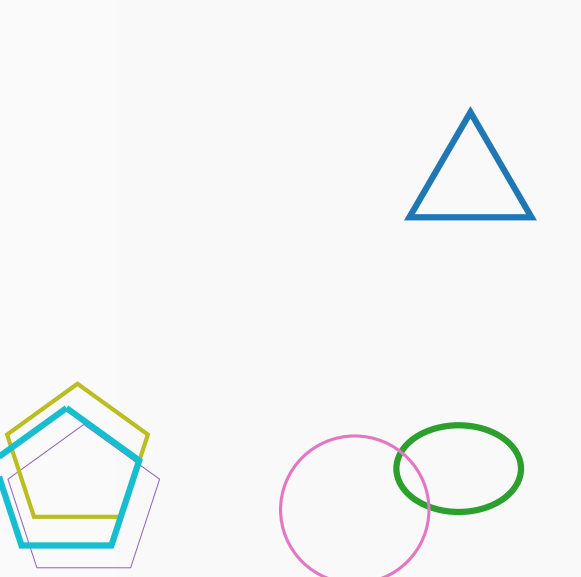[{"shape": "triangle", "thickness": 3, "radius": 0.61, "center": [0.809, 0.684]}, {"shape": "oval", "thickness": 3, "radius": 0.54, "center": [0.789, 0.188]}, {"shape": "pentagon", "thickness": 0.5, "radius": 0.69, "center": [0.144, 0.127]}, {"shape": "circle", "thickness": 1.5, "radius": 0.64, "center": [0.61, 0.117]}, {"shape": "pentagon", "thickness": 2, "radius": 0.64, "center": [0.133, 0.207]}, {"shape": "pentagon", "thickness": 3, "radius": 0.66, "center": [0.114, 0.161]}]